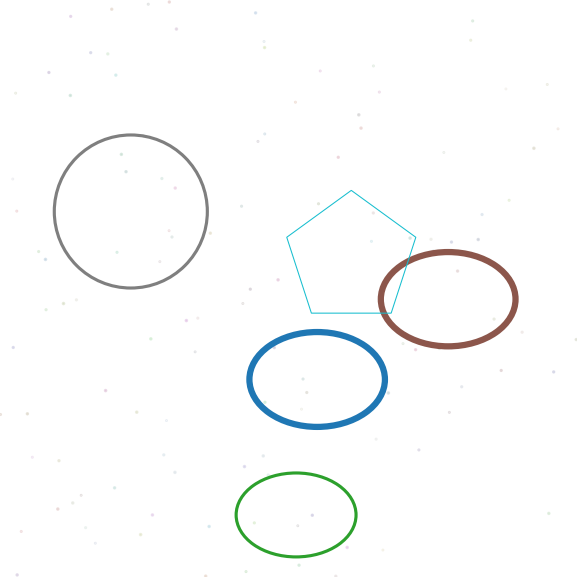[{"shape": "oval", "thickness": 3, "radius": 0.59, "center": [0.549, 0.342]}, {"shape": "oval", "thickness": 1.5, "radius": 0.52, "center": [0.513, 0.107]}, {"shape": "oval", "thickness": 3, "radius": 0.58, "center": [0.776, 0.481]}, {"shape": "circle", "thickness": 1.5, "radius": 0.66, "center": [0.227, 0.633]}, {"shape": "pentagon", "thickness": 0.5, "radius": 0.59, "center": [0.608, 0.552]}]